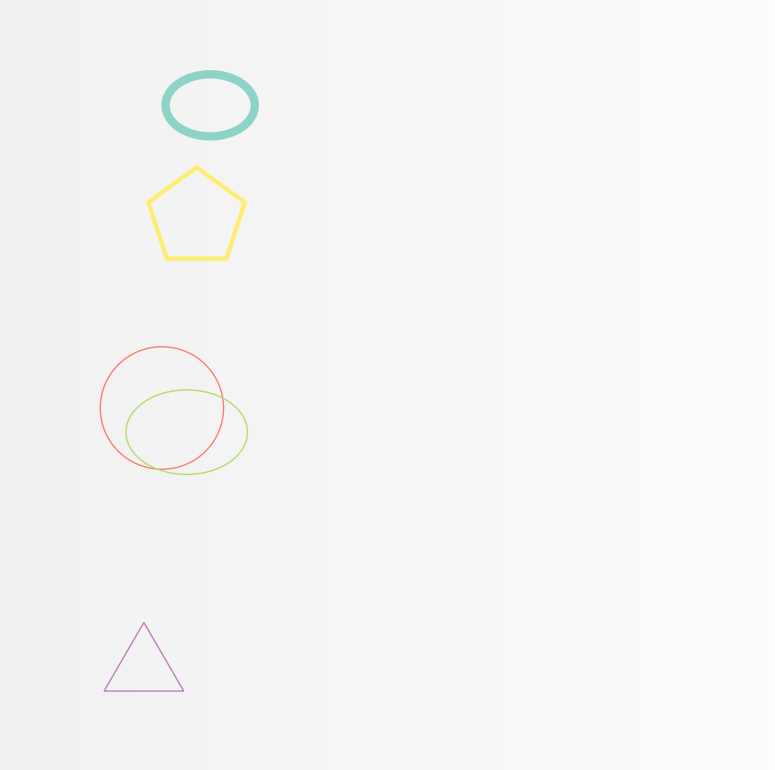[{"shape": "oval", "thickness": 3, "radius": 0.29, "center": [0.271, 0.863]}, {"shape": "circle", "thickness": 0.5, "radius": 0.4, "center": [0.209, 0.47]}, {"shape": "oval", "thickness": 0.5, "radius": 0.39, "center": [0.241, 0.439]}, {"shape": "triangle", "thickness": 0.5, "radius": 0.3, "center": [0.186, 0.132]}, {"shape": "pentagon", "thickness": 1.5, "radius": 0.33, "center": [0.254, 0.717]}]